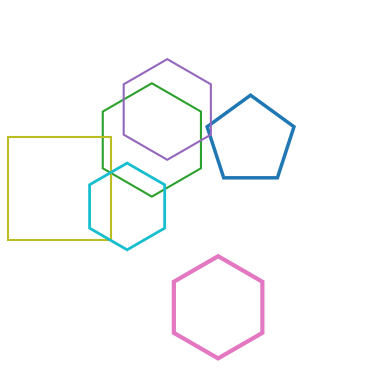[{"shape": "pentagon", "thickness": 2.5, "radius": 0.59, "center": [0.651, 0.634]}, {"shape": "hexagon", "thickness": 1.5, "radius": 0.74, "center": [0.394, 0.637]}, {"shape": "hexagon", "thickness": 1.5, "radius": 0.65, "center": [0.434, 0.716]}, {"shape": "hexagon", "thickness": 3, "radius": 0.66, "center": [0.567, 0.202]}, {"shape": "square", "thickness": 1.5, "radius": 0.67, "center": [0.156, 0.511]}, {"shape": "hexagon", "thickness": 2, "radius": 0.56, "center": [0.33, 0.464]}]